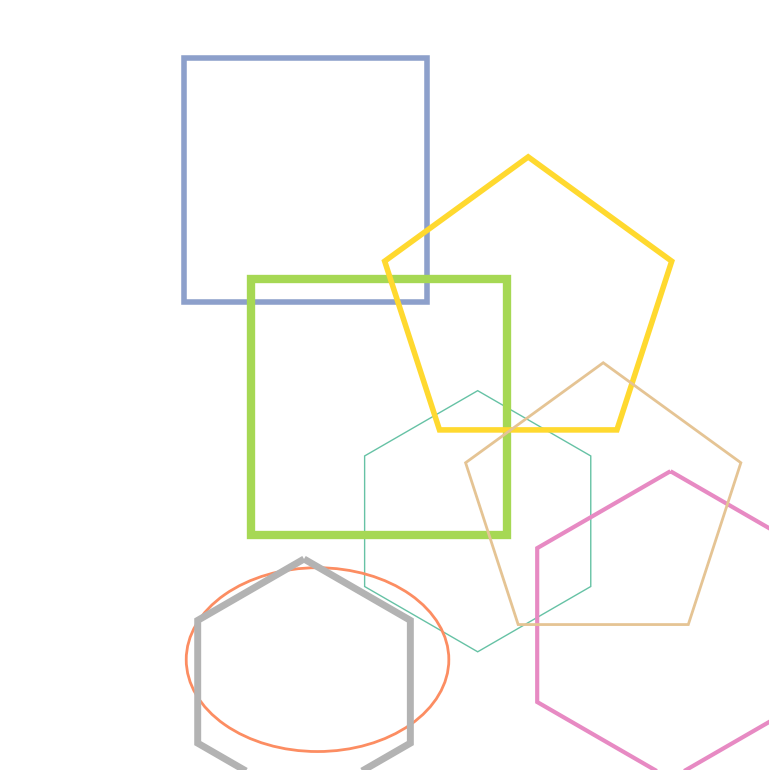[{"shape": "hexagon", "thickness": 0.5, "radius": 0.85, "center": [0.62, 0.323]}, {"shape": "oval", "thickness": 1, "radius": 0.85, "center": [0.412, 0.143]}, {"shape": "square", "thickness": 2, "radius": 0.79, "center": [0.397, 0.766]}, {"shape": "hexagon", "thickness": 1.5, "radius": 1.0, "center": [0.871, 0.188]}, {"shape": "square", "thickness": 3, "radius": 0.83, "center": [0.493, 0.472]}, {"shape": "pentagon", "thickness": 2, "radius": 0.98, "center": [0.686, 0.6]}, {"shape": "pentagon", "thickness": 1, "radius": 0.94, "center": [0.783, 0.341]}, {"shape": "hexagon", "thickness": 2.5, "radius": 0.8, "center": [0.395, 0.115]}]